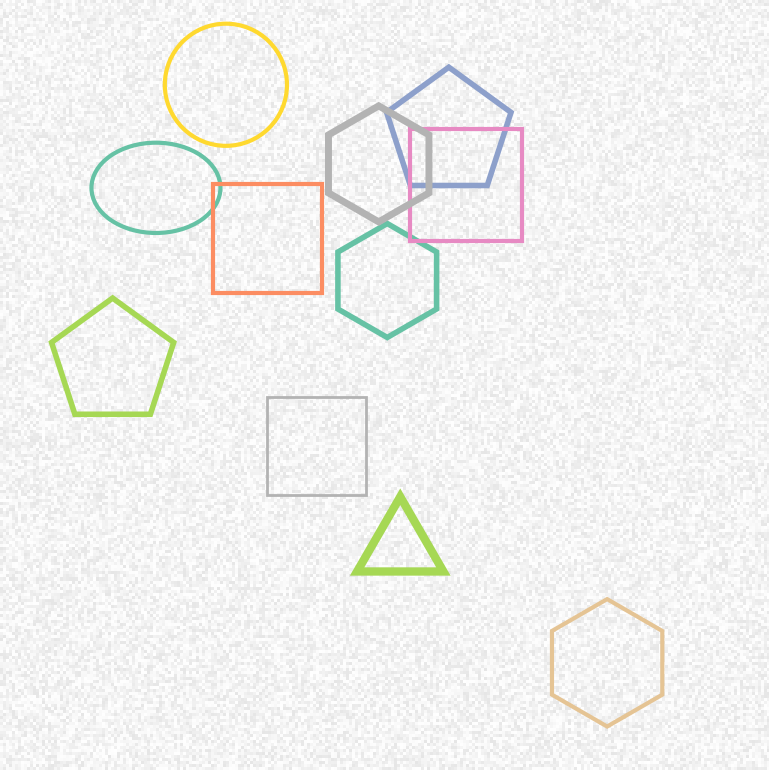[{"shape": "oval", "thickness": 1.5, "radius": 0.42, "center": [0.203, 0.756]}, {"shape": "hexagon", "thickness": 2, "radius": 0.37, "center": [0.503, 0.636]}, {"shape": "square", "thickness": 1.5, "radius": 0.36, "center": [0.348, 0.69]}, {"shape": "pentagon", "thickness": 2, "radius": 0.42, "center": [0.583, 0.828]}, {"shape": "square", "thickness": 1.5, "radius": 0.36, "center": [0.605, 0.76]}, {"shape": "triangle", "thickness": 3, "radius": 0.32, "center": [0.52, 0.29]}, {"shape": "pentagon", "thickness": 2, "radius": 0.42, "center": [0.146, 0.529]}, {"shape": "circle", "thickness": 1.5, "radius": 0.4, "center": [0.293, 0.89]}, {"shape": "hexagon", "thickness": 1.5, "radius": 0.41, "center": [0.788, 0.139]}, {"shape": "hexagon", "thickness": 2.5, "radius": 0.38, "center": [0.492, 0.787]}, {"shape": "square", "thickness": 1, "radius": 0.32, "center": [0.411, 0.421]}]